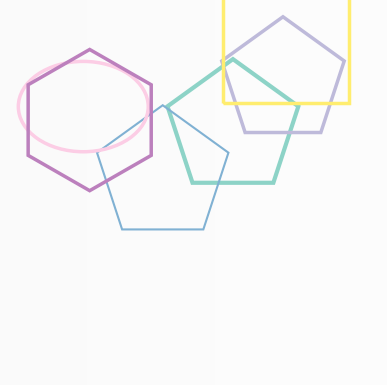[{"shape": "pentagon", "thickness": 3, "radius": 0.89, "center": [0.601, 0.669]}, {"shape": "pentagon", "thickness": 2.5, "radius": 0.83, "center": [0.73, 0.79]}, {"shape": "pentagon", "thickness": 1.5, "radius": 0.89, "center": [0.42, 0.548]}, {"shape": "oval", "thickness": 2.5, "radius": 0.84, "center": [0.215, 0.723]}, {"shape": "hexagon", "thickness": 2.5, "radius": 0.92, "center": [0.231, 0.688]}, {"shape": "square", "thickness": 2.5, "radius": 0.81, "center": [0.737, 0.896]}]